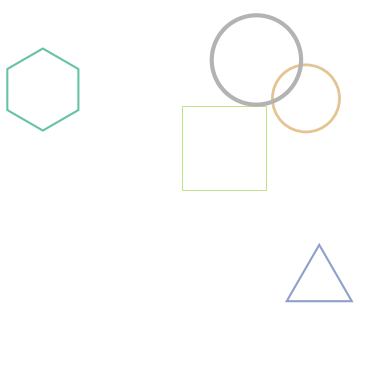[{"shape": "hexagon", "thickness": 1.5, "radius": 0.53, "center": [0.111, 0.767]}, {"shape": "triangle", "thickness": 1.5, "radius": 0.49, "center": [0.829, 0.266]}, {"shape": "square", "thickness": 0.5, "radius": 0.55, "center": [0.582, 0.615]}, {"shape": "circle", "thickness": 2, "radius": 0.44, "center": [0.795, 0.744]}, {"shape": "circle", "thickness": 3, "radius": 0.58, "center": [0.666, 0.844]}]